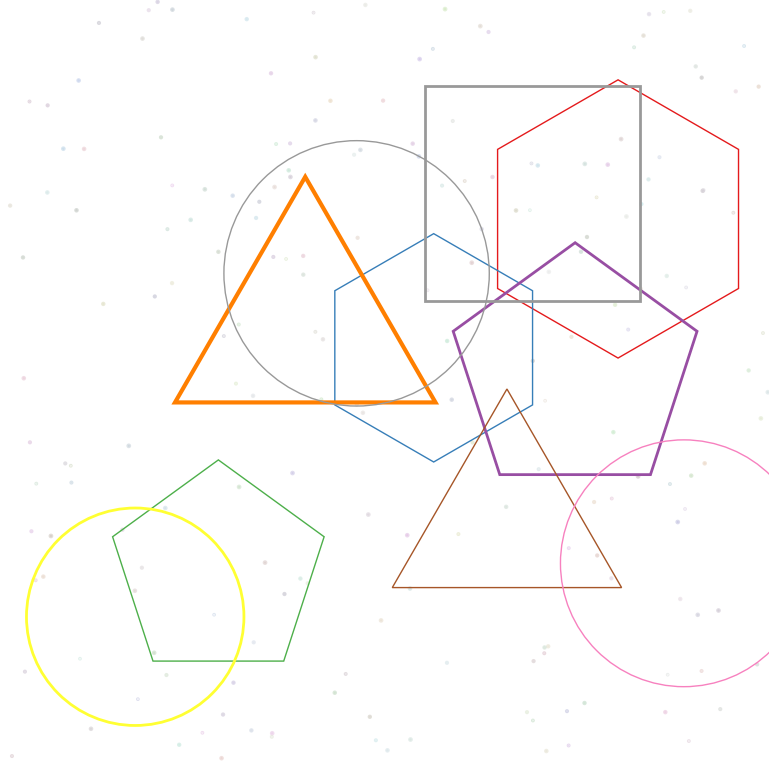[{"shape": "hexagon", "thickness": 0.5, "radius": 0.9, "center": [0.803, 0.716]}, {"shape": "hexagon", "thickness": 0.5, "radius": 0.74, "center": [0.563, 0.548]}, {"shape": "pentagon", "thickness": 0.5, "radius": 0.72, "center": [0.284, 0.258]}, {"shape": "pentagon", "thickness": 1, "radius": 0.83, "center": [0.747, 0.518]}, {"shape": "triangle", "thickness": 1.5, "radius": 0.98, "center": [0.396, 0.575]}, {"shape": "circle", "thickness": 1, "radius": 0.71, "center": [0.176, 0.199]}, {"shape": "triangle", "thickness": 0.5, "radius": 0.86, "center": [0.658, 0.323]}, {"shape": "circle", "thickness": 0.5, "radius": 0.8, "center": [0.888, 0.268]}, {"shape": "square", "thickness": 1, "radius": 0.7, "center": [0.692, 0.749]}, {"shape": "circle", "thickness": 0.5, "radius": 0.86, "center": [0.463, 0.645]}]